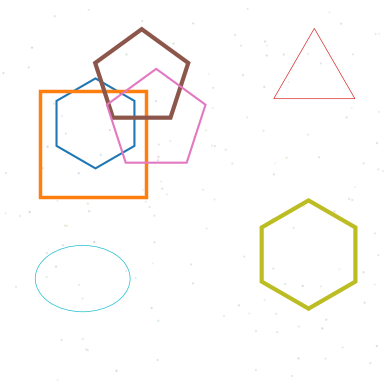[{"shape": "hexagon", "thickness": 1.5, "radius": 0.58, "center": [0.248, 0.679]}, {"shape": "square", "thickness": 2.5, "radius": 0.69, "center": [0.241, 0.626]}, {"shape": "triangle", "thickness": 0.5, "radius": 0.61, "center": [0.816, 0.805]}, {"shape": "pentagon", "thickness": 3, "radius": 0.64, "center": [0.368, 0.797]}, {"shape": "pentagon", "thickness": 1.5, "radius": 0.67, "center": [0.406, 0.686]}, {"shape": "hexagon", "thickness": 3, "radius": 0.7, "center": [0.801, 0.339]}, {"shape": "oval", "thickness": 0.5, "radius": 0.62, "center": [0.215, 0.276]}]